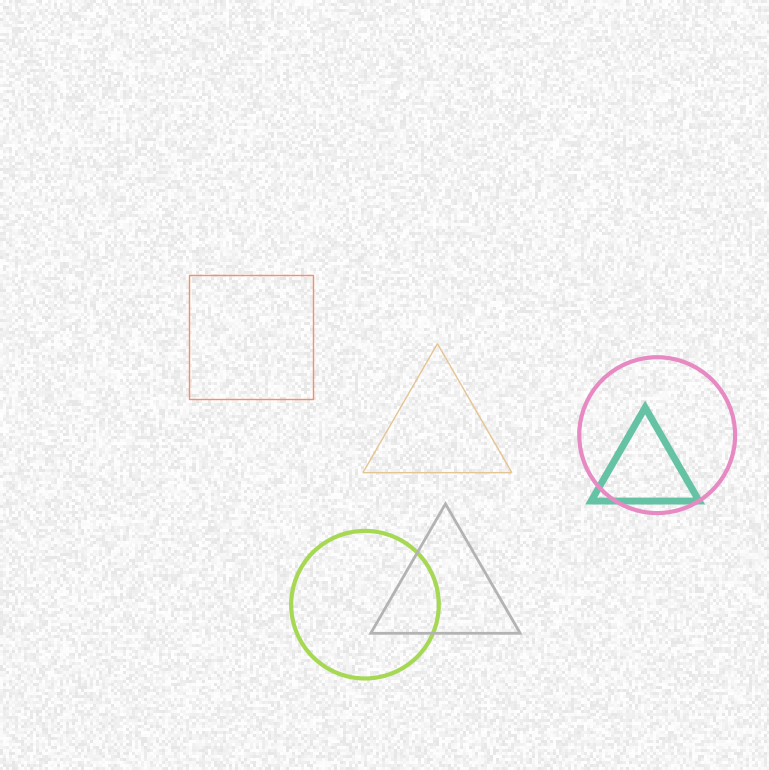[{"shape": "triangle", "thickness": 2.5, "radius": 0.4, "center": [0.838, 0.39]}, {"shape": "square", "thickness": 0.5, "radius": 0.4, "center": [0.326, 0.562]}, {"shape": "circle", "thickness": 1.5, "radius": 0.51, "center": [0.853, 0.435]}, {"shape": "circle", "thickness": 1.5, "radius": 0.48, "center": [0.474, 0.215]}, {"shape": "triangle", "thickness": 0.5, "radius": 0.56, "center": [0.568, 0.442]}, {"shape": "triangle", "thickness": 1, "radius": 0.56, "center": [0.579, 0.234]}]